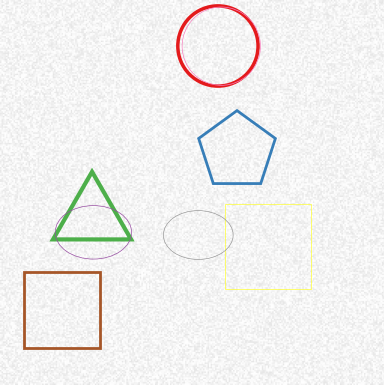[{"shape": "circle", "thickness": 2.5, "radius": 0.52, "center": [0.566, 0.881]}, {"shape": "pentagon", "thickness": 2, "radius": 0.52, "center": [0.616, 0.608]}, {"shape": "triangle", "thickness": 3, "radius": 0.59, "center": [0.239, 0.437]}, {"shape": "oval", "thickness": 0.5, "radius": 0.5, "center": [0.243, 0.397]}, {"shape": "square", "thickness": 0.5, "radius": 0.55, "center": [0.696, 0.36]}, {"shape": "square", "thickness": 2, "radius": 0.49, "center": [0.162, 0.194]}, {"shape": "circle", "thickness": 0.5, "radius": 0.51, "center": [0.575, 0.88]}, {"shape": "oval", "thickness": 0.5, "radius": 0.45, "center": [0.515, 0.39]}]